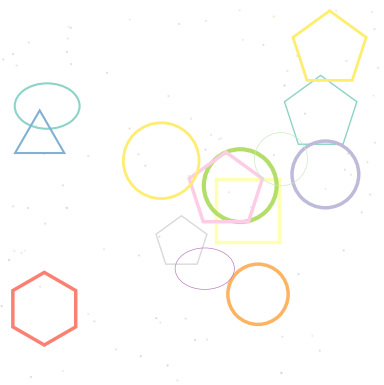[{"shape": "oval", "thickness": 1.5, "radius": 0.42, "center": [0.123, 0.725]}, {"shape": "pentagon", "thickness": 1, "radius": 0.49, "center": [0.833, 0.705]}, {"shape": "square", "thickness": 2.5, "radius": 0.41, "center": [0.643, 0.453]}, {"shape": "circle", "thickness": 2.5, "radius": 0.43, "center": [0.845, 0.547]}, {"shape": "hexagon", "thickness": 2.5, "radius": 0.47, "center": [0.115, 0.198]}, {"shape": "triangle", "thickness": 1.5, "radius": 0.37, "center": [0.103, 0.639]}, {"shape": "circle", "thickness": 2.5, "radius": 0.39, "center": [0.67, 0.236]}, {"shape": "circle", "thickness": 3, "radius": 0.47, "center": [0.624, 0.518]}, {"shape": "pentagon", "thickness": 2.5, "radius": 0.5, "center": [0.587, 0.505]}, {"shape": "pentagon", "thickness": 1, "radius": 0.35, "center": [0.471, 0.37]}, {"shape": "oval", "thickness": 0.5, "radius": 0.38, "center": [0.532, 0.302]}, {"shape": "circle", "thickness": 0.5, "radius": 0.35, "center": [0.73, 0.586]}, {"shape": "circle", "thickness": 2, "radius": 0.49, "center": [0.419, 0.583]}, {"shape": "pentagon", "thickness": 2, "radius": 0.5, "center": [0.856, 0.872]}]